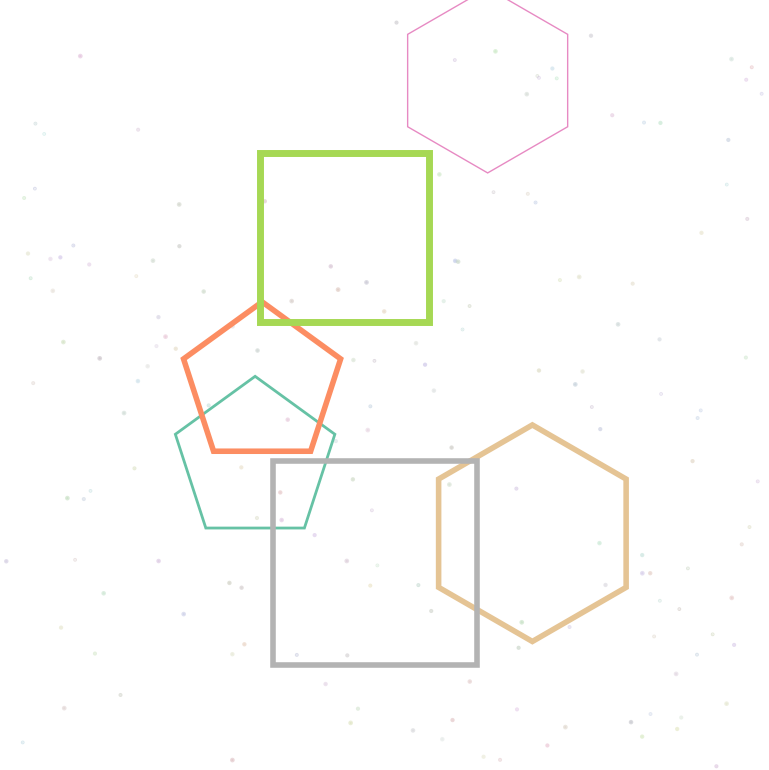[{"shape": "pentagon", "thickness": 1, "radius": 0.54, "center": [0.331, 0.402]}, {"shape": "pentagon", "thickness": 2, "radius": 0.54, "center": [0.34, 0.501]}, {"shape": "hexagon", "thickness": 0.5, "radius": 0.6, "center": [0.633, 0.895]}, {"shape": "square", "thickness": 2.5, "radius": 0.55, "center": [0.447, 0.691]}, {"shape": "hexagon", "thickness": 2, "radius": 0.7, "center": [0.691, 0.308]}, {"shape": "square", "thickness": 2, "radius": 0.66, "center": [0.487, 0.268]}]